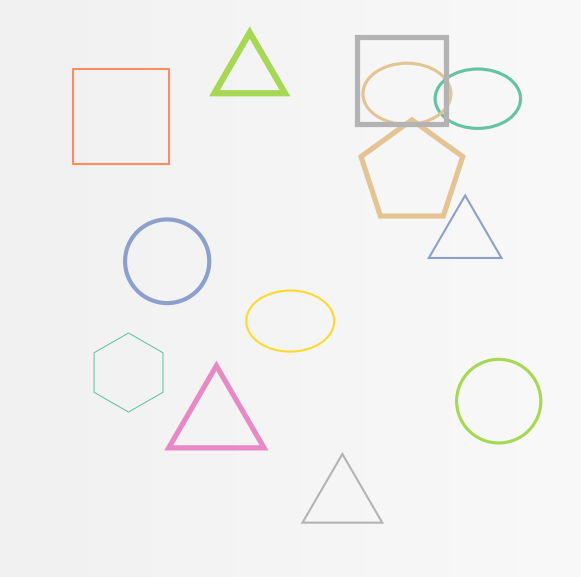[{"shape": "hexagon", "thickness": 0.5, "radius": 0.34, "center": [0.221, 0.354]}, {"shape": "oval", "thickness": 1.5, "radius": 0.37, "center": [0.822, 0.828]}, {"shape": "square", "thickness": 1, "radius": 0.41, "center": [0.208, 0.797]}, {"shape": "triangle", "thickness": 1, "radius": 0.36, "center": [0.8, 0.589]}, {"shape": "circle", "thickness": 2, "radius": 0.36, "center": [0.288, 0.547]}, {"shape": "triangle", "thickness": 2.5, "radius": 0.47, "center": [0.372, 0.271]}, {"shape": "triangle", "thickness": 3, "radius": 0.35, "center": [0.43, 0.873]}, {"shape": "circle", "thickness": 1.5, "radius": 0.36, "center": [0.858, 0.304]}, {"shape": "oval", "thickness": 1, "radius": 0.38, "center": [0.499, 0.443]}, {"shape": "pentagon", "thickness": 2.5, "radius": 0.46, "center": [0.709, 0.7]}, {"shape": "oval", "thickness": 1.5, "radius": 0.38, "center": [0.7, 0.837]}, {"shape": "square", "thickness": 2.5, "radius": 0.38, "center": [0.691, 0.86]}, {"shape": "triangle", "thickness": 1, "radius": 0.4, "center": [0.589, 0.134]}]